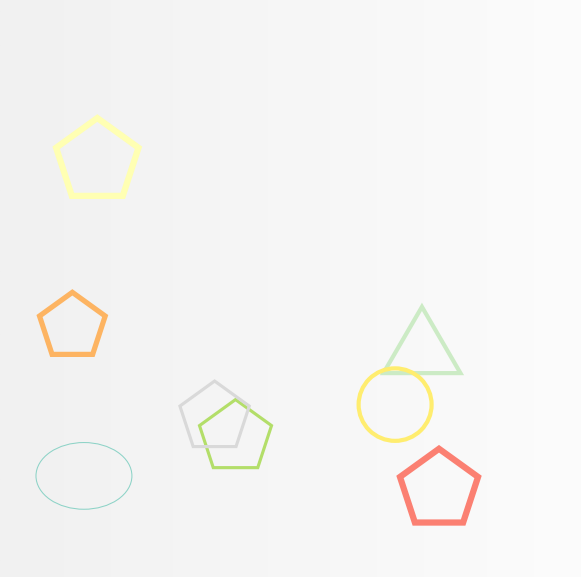[{"shape": "oval", "thickness": 0.5, "radius": 0.41, "center": [0.144, 0.175]}, {"shape": "pentagon", "thickness": 3, "radius": 0.37, "center": [0.167, 0.72]}, {"shape": "pentagon", "thickness": 3, "radius": 0.35, "center": [0.755, 0.151]}, {"shape": "pentagon", "thickness": 2.5, "radius": 0.3, "center": [0.124, 0.434]}, {"shape": "pentagon", "thickness": 1.5, "radius": 0.33, "center": [0.405, 0.242]}, {"shape": "pentagon", "thickness": 1.5, "radius": 0.31, "center": [0.369, 0.277]}, {"shape": "triangle", "thickness": 2, "radius": 0.38, "center": [0.726, 0.391]}, {"shape": "circle", "thickness": 2, "radius": 0.31, "center": [0.68, 0.299]}]